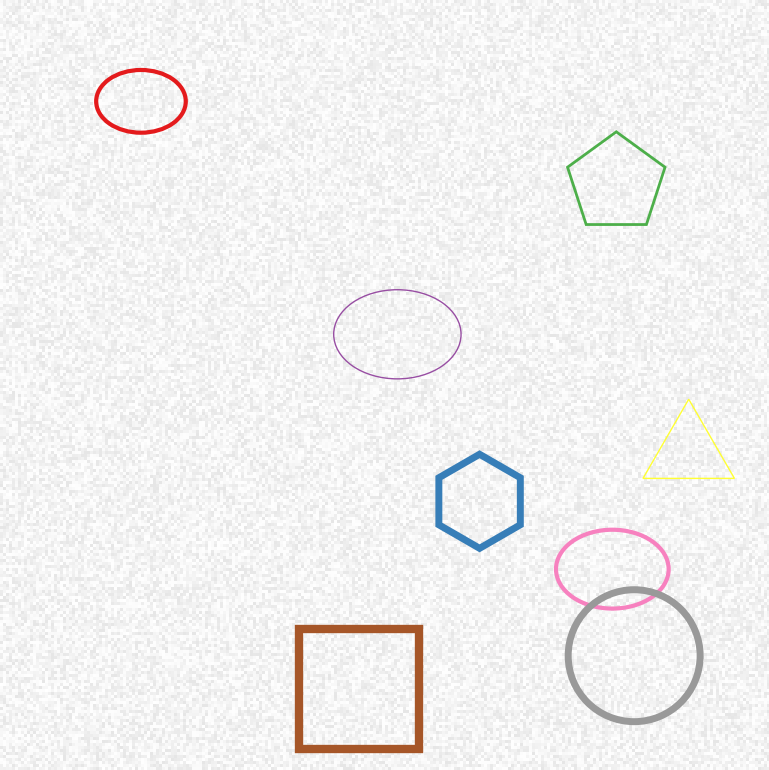[{"shape": "oval", "thickness": 1.5, "radius": 0.29, "center": [0.183, 0.868]}, {"shape": "hexagon", "thickness": 2.5, "radius": 0.31, "center": [0.623, 0.349]}, {"shape": "pentagon", "thickness": 1, "radius": 0.33, "center": [0.8, 0.762]}, {"shape": "oval", "thickness": 0.5, "radius": 0.41, "center": [0.516, 0.566]}, {"shape": "triangle", "thickness": 0.5, "radius": 0.34, "center": [0.894, 0.413]}, {"shape": "square", "thickness": 3, "radius": 0.39, "center": [0.466, 0.105]}, {"shape": "oval", "thickness": 1.5, "radius": 0.37, "center": [0.795, 0.261]}, {"shape": "circle", "thickness": 2.5, "radius": 0.43, "center": [0.824, 0.148]}]